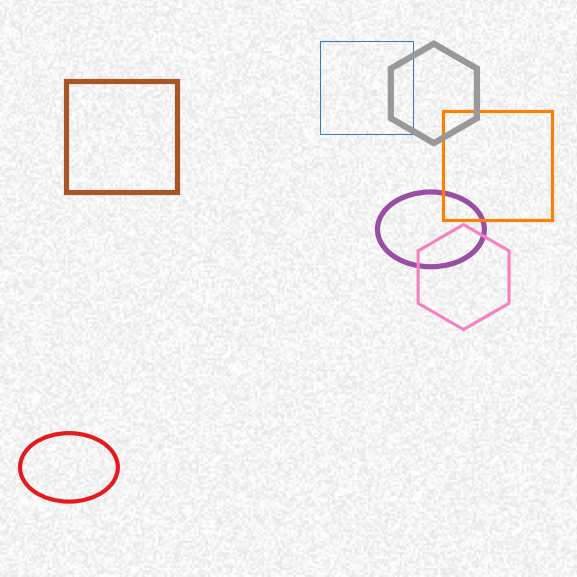[{"shape": "oval", "thickness": 2, "radius": 0.42, "center": [0.119, 0.19]}, {"shape": "square", "thickness": 0.5, "radius": 0.4, "center": [0.634, 0.847]}, {"shape": "oval", "thickness": 2.5, "radius": 0.46, "center": [0.746, 0.602]}, {"shape": "square", "thickness": 1.5, "radius": 0.47, "center": [0.861, 0.713]}, {"shape": "square", "thickness": 2.5, "radius": 0.48, "center": [0.211, 0.763]}, {"shape": "hexagon", "thickness": 1.5, "radius": 0.45, "center": [0.803, 0.519]}, {"shape": "hexagon", "thickness": 3, "radius": 0.43, "center": [0.751, 0.837]}]